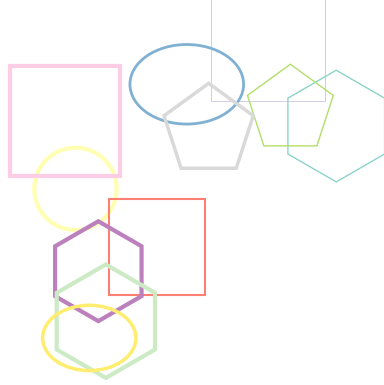[{"shape": "hexagon", "thickness": 1, "radius": 0.73, "center": [0.873, 0.673]}, {"shape": "circle", "thickness": 3, "radius": 0.53, "center": [0.196, 0.509]}, {"shape": "square", "thickness": 0.5, "radius": 0.74, "center": [0.697, 0.885]}, {"shape": "square", "thickness": 1.5, "radius": 0.62, "center": [0.408, 0.359]}, {"shape": "oval", "thickness": 2, "radius": 0.74, "center": [0.485, 0.781]}, {"shape": "pentagon", "thickness": 1, "radius": 0.59, "center": [0.754, 0.716]}, {"shape": "square", "thickness": 3, "radius": 0.71, "center": [0.17, 0.686]}, {"shape": "pentagon", "thickness": 2.5, "radius": 0.61, "center": [0.542, 0.662]}, {"shape": "hexagon", "thickness": 3, "radius": 0.65, "center": [0.255, 0.296]}, {"shape": "hexagon", "thickness": 3, "radius": 0.74, "center": [0.275, 0.166]}, {"shape": "oval", "thickness": 2.5, "radius": 0.61, "center": [0.232, 0.122]}]